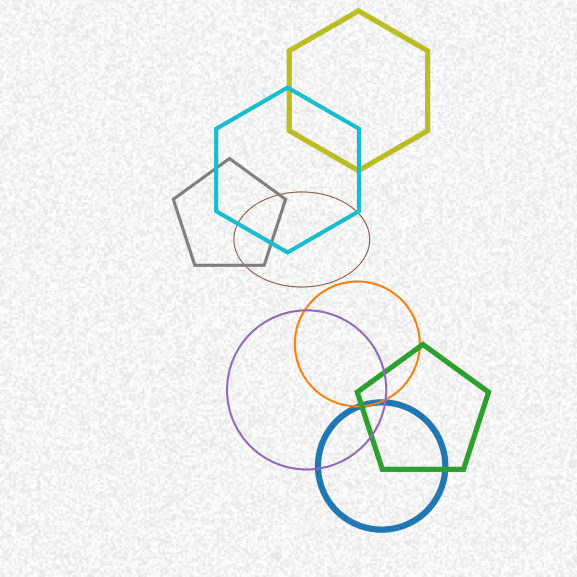[{"shape": "circle", "thickness": 3, "radius": 0.55, "center": [0.661, 0.192]}, {"shape": "circle", "thickness": 1, "radius": 0.54, "center": [0.619, 0.404]}, {"shape": "pentagon", "thickness": 2.5, "radius": 0.6, "center": [0.732, 0.283]}, {"shape": "circle", "thickness": 1, "radius": 0.69, "center": [0.531, 0.324]}, {"shape": "oval", "thickness": 0.5, "radius": 0.59, "center": [0.523, 0.584]}, {"shape": "pentagon", "thickness": 1.5, "radius": 0.51, "center": [0.397, 0.622]}, {"shape": "hexagon", "thickness": 2.5, "radius": 0.69, "center": [0.621, 0.842]}, {"shape": "hexagon", "thickness": 2, "radius": 0.71, "center": [0.498, 0.705]}]